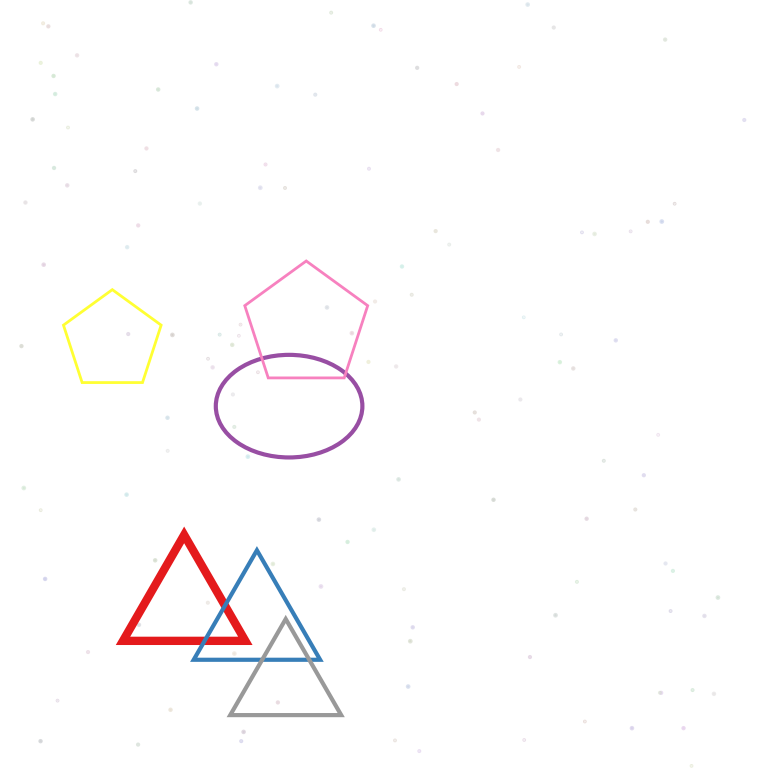[{"shape": "triangle", "thickness": 3, "radius": 0.46, "center": [0.239, 0.214]}, {"shape": "triangle", "thickness": 1.5, "radius": 0.47, "center": [0.334, 0.191]}, {"shape": "oval", "thickness": 1.5, "radius": 0.48, "center": [0.375, 0.473]}, {"shape": "pentagon", "thickness": 1, "radius": 0.33, "center": [0.146, 0.557]}, {"shape": "pentagon", "thickness": 1, "radius": 0.42, "center": [0.398, 0.577]}, {"shape": "triangle", "thickness": 1.5, "radius": 0.42, "center": [0.371, 0.113]}]